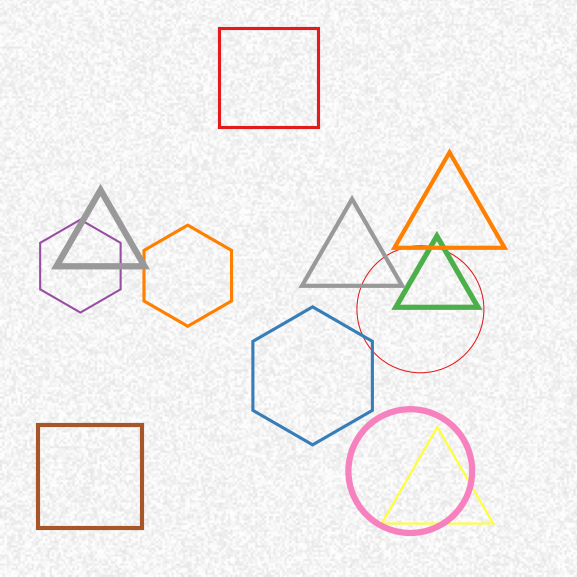[{"shape": "circle", "thickness": 0.5, "radius": 0.55, "center": [0.728, 0.464]}, {"shape": "square", "thickness": 1.5, "radius": 0.43, "center": [0.465, 0.865]}, {"shape": "hexagon", "thickness": 1.5, "radius": 0.6, "center": [0.541, 0.348]}, {"shape": "triangle", "thickness": 2.5, "radius": 0.41, "center": [0.757, 0.508]}, {"shape": "hexagon", "thickness": 1, "radius": 0.4, "center": [0.139, 0.538]}, {"shape": "triangle", "thickness": 2, "radius": 0.55, "center": [0.778, 0.625]}, {"shape": "hexagon", "thickness": 1.5, "radius": 0.44, "center": [0.325, 0.522]}, {"shape": "triangle", "thickness": 1, "radius": 0.56, "center": [0.757, 0.148]}, {"shape": "square", "thickness": 2, "radius": 0.45, "center": [0.156, 0.174]}, {"shape": "circle", "thickness": 3, "radius": 0.54, "center": [0.71, 0.183]}, {"shape": "triangle", "thickness": 2, "radius": 0.5, "center": [0.61, 0.554]}, {"shape": "triangle", "thickness": 3, "radius": 0.44, "center": [0.174, 0.582]}]